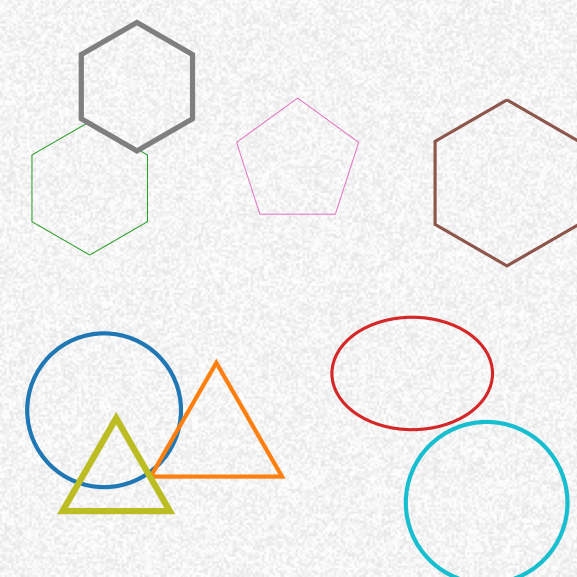[{"shape": "circle", "thickness": 2, "radius": 0.67, "center": [0.18, 0.289]}, {"shape": "triangle", "thickness": 2, "radius": 0.66, "center": [0.375, 0.24]}, {"shape": "hexagon", "thickness": 0.5, "radius": 0.58, "center": [0.155, 0.673]}, {"shape": "oval", "thickness": 1.5, "radius": 0.7, "center": [0.714, 0.352]}, {"shape": "hexagon", "thickness": 1.5, "radius": 0.72, "center": [0.878, 0.682]}, {"shape": "pentagon", "thickness": 0.5, "radius": 0.56, "center": [0.515, 0.718]}, {"shape": "hexagon", "thickness": 2.5, "radius": 0.56, "center": [0.237, 0.849]}, {"shape": "triangle", "thickness": 3, "radius": 0.54, "center": [0.201, 0.168]}, {"shape": "circle", "thickness": 2, "radius": 0.7, "center": [0.843, 0.129]}]